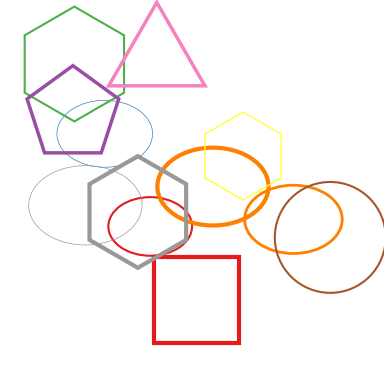[{"shape": "oval", "thickness": 1.5, "radius": 0.54, "center": [0.39, 0.412]}, {"shape": "square", "thickness": 3, "radius": 0.56, "center": [0.511, 0.221]}, {"shape": "oval", "thickness": 0.5, "radius": 0.62, "center": [0.272, 0.653]}, {"shape": "hexagon", "thickness": 1.5, "radius": 0.75, "center": [0.193, 0.834]}, {"shape": "pentagon", "thickness": 2.5, "radius": 0.63, "center": [0.189, 0.704]}, {"shape": "oval", "thickness": 2, "radius": 0.63, "center": [0.762, 0.43]}, {"shape": "oval", "thickness": 3, "radius": 0.72, "center": [0.553, 0.515]}, {"shape": "hexagon", "thickness": 1, "radius": 0.57, "center": [0.631, 0.595]}, {"shape": "circle", "thickness": 1.5, "radius": 0.72, "center": [0.858, 0.383]}, {"shape": "triangle", "thickness": 2.5, "radius": 0.72, "center": [0.407, 0.849]}, {"shape": "hexagon", "thickness": 3, "radius": 0.72, "center": [0.358, 0.449]}, {"shape": "oval", "thickness": 0.5, "radius": 0.74, "center": [0.222, 0.467]}]